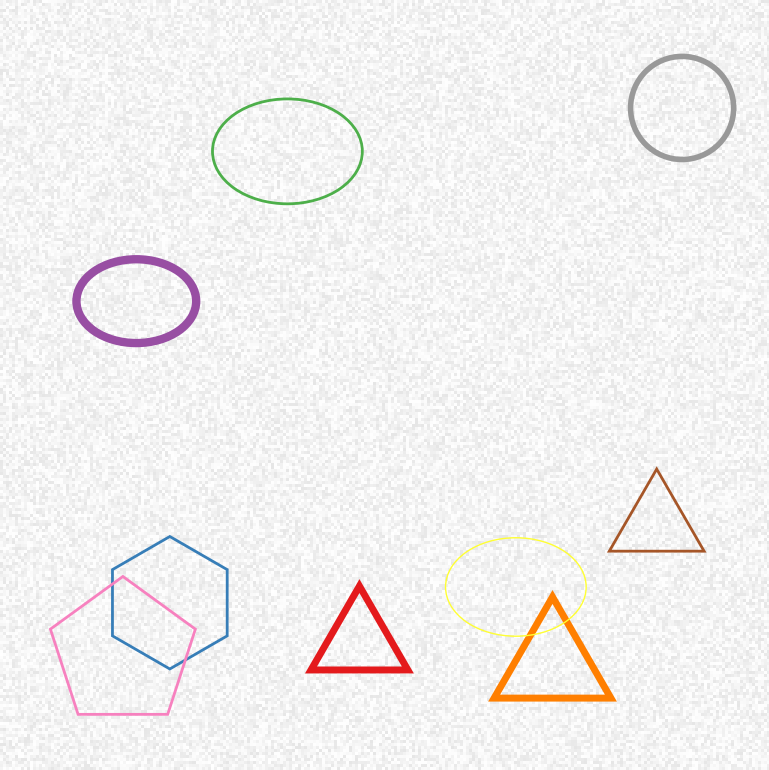[{"shape": "triangle", "thickness": 2.5, "radius": 0.36, "center": [0.467, 0.166]}, {"shape": "hexagon", "thickness": 1, "radius": 0.43, "center": [0.221, 0.217]}, {"shape": "oval", "thickness": 1, "radius": 0.49, "center": [0.373, 0.803]}, {"shape": "oval", "thickness": 3, "radius": 0.39, "center": [0.177, 0.609]}, {"shape": "triangle", "thickness": 2.5, "radius": 0.44, "center": [0.718, 0.137]}, {"shape": "oval", "thickness": 0.5, "radius": 0.46, "center": [0.67, 0.238]}, {"shape": "triangle", "thickness": 1, "radius": 0.36, "center": [0.853, 0.32]}, {"shape": "pentagon", "thickness": 1, "radius": 0.49, "center": [0.16, 0.152]}, {"shape": "circle", "thickness": 2, "radius": 0.33, "center": [0.886, 0.86]}]